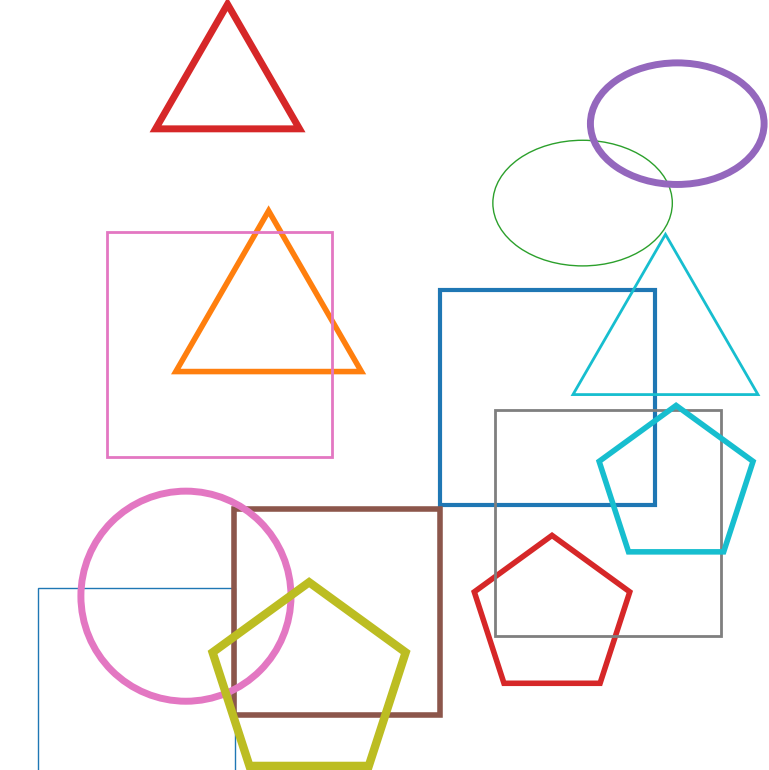[{"shape": "square", "thickness": 1.5, "radius": 0.7, "center": [0.711, 0.484]}, {"shape": "square", "thickness": 0.5, "radius": 0.64, "center": [0.178, 0.108]}, {"shape": "triangle", "thickness": 2, "radius": 0.7, "center": [0.349, 0.587]}, {"shape": "oval", "thickness": 0.5, "radius": 0.58, "center": [0.757, 0.736]}, {"shape": "triangle", "thickness": 2.5, "radius": 0.54, "center": [0.296, 0.887]}, {"shape": "pentagon", "thickness": 2, "radius": 0.53, "center": [0.717, 0.199]}, {"shape": "oval", "thickness": 2.5, "radius": 0.56, "center": [0.88, 0.839]}, {"shape": "square", "thickness": 2, "radius": 0.67, "center": [0.437, 0.205]}, {"shape": "circle", "thickness": 2.5, "radius": 0.68, "center": [0.241, 0.226]}, {"shape": "square", "thickness": 1, "radius": 0.73, "center": [0.285, 0.552]}, {"shape": "square", "thickness": 1, "radius": 0.73, "center": [0.789, 0.321]}, {"shape": "pentagon", "thickness": 3, "radius": 0.66, "center": [0.401, 0.112]}, {"shape": "triangle", "thickness": 1, "radius": 0.69, "center": [0.864, 0.557]}, {"shape": "pentagon", "thickness": 2, "radius": 0.53, "center": [0.878, 0.368]}]